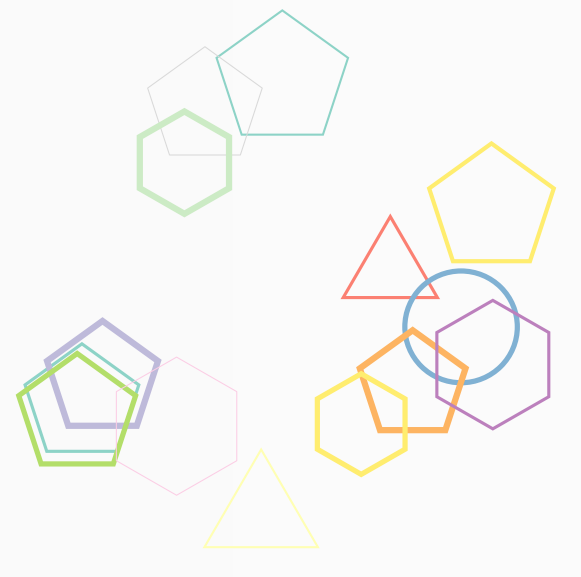[{"shape": "pentagon", "thickness": 1.5, "radius": 0.51, "center": [0.141, 0.301]}, {"shape": "pentagon", "thickness": 1, "radius": 0.59, "center": [0.486, 0.862]}, {"shape": "triangle", "thickness": 1, "radius": 0.56, "center": [0.449, 0.108]}, {"shape": "pentagon", "thickness": 3, "radius": 0.5, "center": [0.176, 0.343]}, {"shape": "triangle", "thickness": 1.5, "radius": 0.47, "center": [0.671, 0.531]}, {"shape": "circle", "thickness": 2.5, "radius": 0.48, "center": [0.793, 0.433]}, {"shape": "pentagon", "thickness": 3, "radius": 0.48, "center": [0.71, 0.332]}, {"shape": "pentagon", "thickness": 2.5, "radius": 0.53, "center": [0.133, 0.281]}, {"shape": "hexagon", "thickness": 0.5, "radius": 0.6, "center": [0.304, 0.261]}, {"shape": "pentagon", "thickness": 0.5, "radius": 0.52, "center": [0.353, 0.815]}, {"shape": "hexagon", "thickness": 1.5, "radius": 0.56, "center": [0.848, 0.368]}, {"shape": "hexagon", "thickness": 3, "radius": 0.44, "center": [0.317, 0.718]}, {"shape": "pentagon", "thickness": 2, "radius": 0.56, "center": [0.846, 0.638]}, {"shape": "hexagon", "thickness": 2.5, "radius": 0.44, "center": [0.621, 0.265]}]